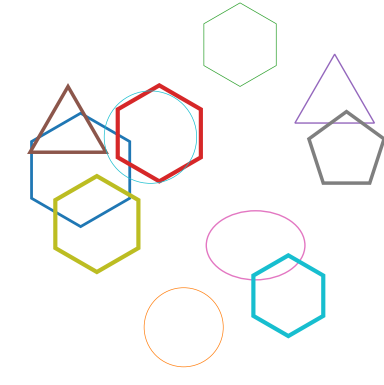[{"shape": "hexagon", "thickness": 2, "radius": 0.74, "center": [0.209, 0.559]}, {"shape": "circle", "thickness": 0.5, "radius": 0.51, "center": [0.477, 0.15]}, {"shape": "hexagon", "thickness": 0.5, "radius": 0.54, "center": [0.624, 0.884]}, {"shape": "hexagon", "thickness": 3, "radius": 0.62, "center": [0.414, 0.654]}, {"shape": "triangle", "thickness": 1, "radius": 0.6, "center": [0.869, 0.74]}, {"shape": "triangle", "thickness": 2.5, "radius": 0.57, "center": [0.177, 0.661]}, {"shape": "oval", "thickness": 1, "radius": 0.64, "center": [0.664, 0.363]}, {"shape": "pentagon", "thickness": 2.5, "radius": 0.51, "center": [0.9, 0.607]}, {"shape": "hexagon", "thickness": 3, "radius": 0.62, "center": [0.252, 0.418]}, {"shape": "hexagon", "thickness": 3, "radius": 0.52, "center": [0.749, 0.232]}, {"shape": "circle", "thickness": 0.5, "radius": 0.6, "center": [0.391, 0.644]}]